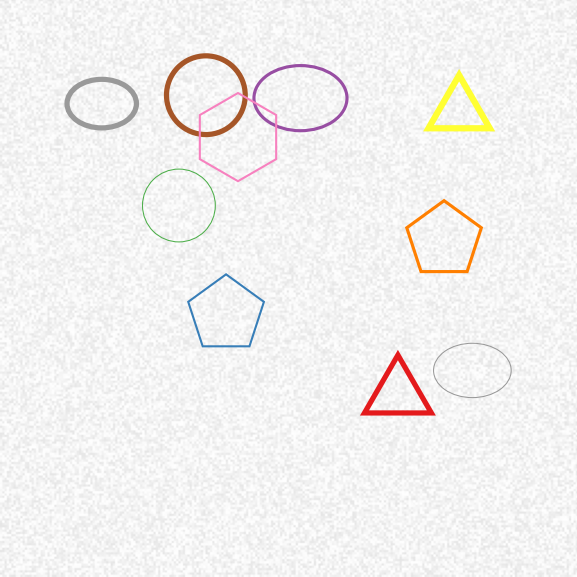[{"shape": "triangle", "thickness": 2.5, "radius": 0.33, "center": [0.689, 0.318]}, {"shape": "pentagon", "thickness": 1, "radius": 0.34, "center": [0.391, 0.455]}, {"shape": "circle", "thickness": 0.5, "radius": 0.32, "center": [0.31, 0.643]}, {"shape": "oval", "thickness": 1.5, "radius": 0.4, "center": [0.52, 0.829]}, {"shape": "pentagon", "thickness": 1.5, "radius": 0.34, "center": [0.769, 0.584]}, {"shape": "triangle", "thickness": 3, "radius": 0.31, "center": [0.795, 0.808]}, {"shape": "circle", "thickness": 2.5, "radius": 0.34, "center": [0.356, 0.834]}, {"shape": "hexagon", "thickness": 1, "radius": 0.38, "center": [0.412, 0.762]}, {"shape": "oval", "thickness": 0.5, "radius": 0.34, "center": [0.818, 0.358]}, {"shape": "oval", "thickness": 2.5, "radius": 0.3, "center": [0.176, 0.82]}]